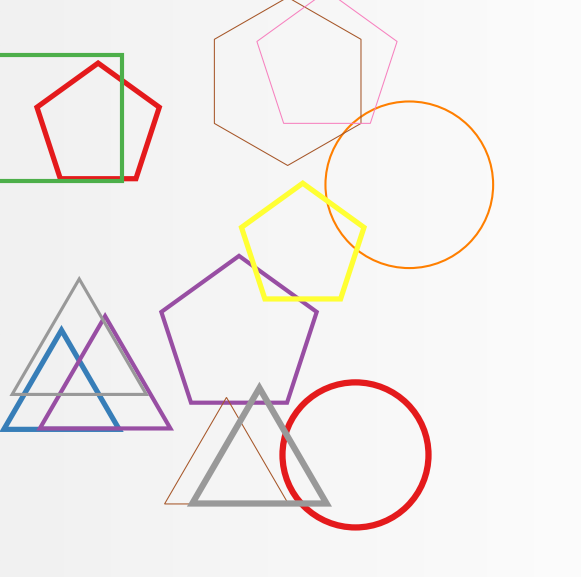[{"shape": "circle", "thickness": 3, "radius": 0.63, "center": [0.612, 0.211]}, {"shape": "pentagon", "thickness": 2.5, "radius": 0.55, "center": [0.169, 0.779]}, {"shape": "triangle", "thickness": 2.5, "radius": 0.57, "center": [0.106, 0.313]}, {"shape": "square", "thickness": 2, "radius": 0.54, "center": [0.101, 0.795]}, {"shape": "pentagon", "thickness": 2, "radius": 0.7, "center": [0.411, 0.416]}, {"shape": "triangle", "thickness": 2, "radius": 0.65, "center": [0.181, 0.322]}, {"shape": "circle", "thickness": 1, "radius": 0.72, "center": [0.704, 0.679]}, {"shape": "pentagon", "thickness": 2.5, "radius": 0.55, "center": [0.521, 0.571]}, {"shape": "triangle", "thickness": 0.5, "radius": 0.61, "center": [0.39, 0.188]}, {"shape": "hexagon", "thickness": 0.5, "radius": 0.73, "center": [0.495, 0.858]}, {"shape": "pentagon", "thickness": 0.5, "radius": 0.63, "center": [0.563, 0.888]}, {"shape": "triangle", "thickness": 3, "radius": 0.67, "center": [0.446, 0.194]}, {"shape": "triangle", "thickness": 1.5, "radius": 0.67, "center": [0.136, 0.383]}]